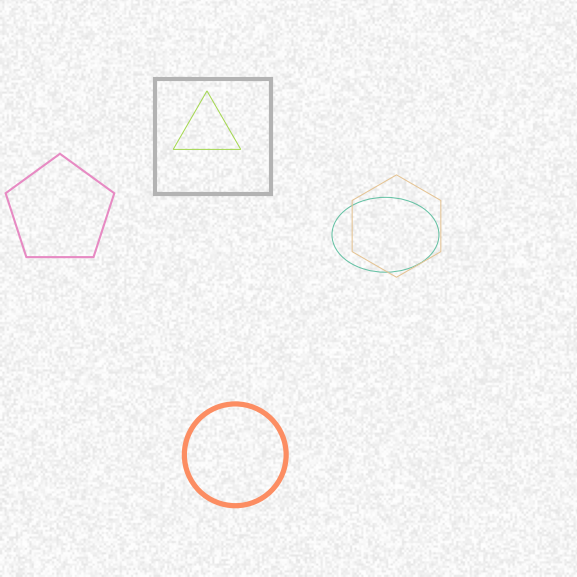[{"shape": "oval", "thickness": 0.5, "radius": 0.46, "center": [0.667, 0.593]}, {"shape": "circle", "thickness": 2.5, "radius": 0.44, "center": [0.407, 0.212]}, {"shape": "pentagon", "thickness": 1, "radius": 0.49, "center": [0.104, 0.634]}, {"shape": "triangle", "thickness": 0.5, "radius": 0.34, "center": [0.358, 0.774]}, {"shape": "hexagon", "thickness": 0.5, "radius": 0.44, "center": [0.687, 0.608]}, {"shape": "square", "thickness": 2, "radius": 0.5, "center": [0.369, 0.762]}]